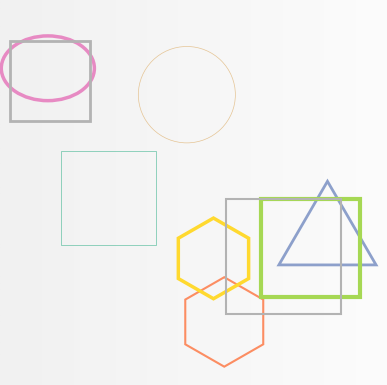[{"shape": "square", "thickness": 0.5, "radius": 0.61, "center": [0.28, 0.486]}, {"shape": "hexagon", "thickness": 1.5, "radius": 0.58, "center": [0.579, 0.164]}, {"shape": "triangle", "thickness": 2, "radius": 0.72, "center": [0.845, 0.384]}, {"shape": "oval", "thickness": 2.5, "radius": 0.6, "center": [0.123, 0.823]}, {"shape": "square", "thickness": 3, "radius": 0.64, "center": [0.802, 0.356]}, {"shape": "hexagon", "thickness": 2.5, "radius": 0.52, "center": [0.551, 0.329]}, {"shape": "circle", "thickness": 0.5, "radius": 0.63, "center": [0.482, 0.754]}, {"shape": "square", "thickness": 1.5, "radius": 0.74, "center": [0.731, 0.334]}, {"shape": "square", "thickness": 2, "radius": 0.52, "center": [0.129, 0.79]}]